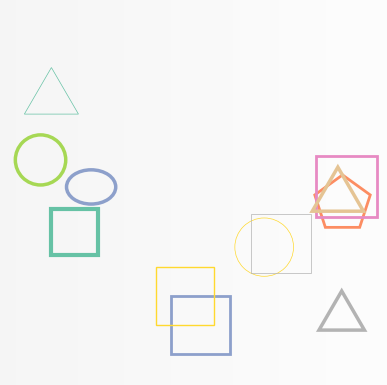[{"shape": "triangle", "thickness": 0.5, "radius": 0.4, "center": [0.133, 0.744]}, {"shape": "square", "thickness": 3, "radius": 0.3, "center": [0.192, 0.399]}, {"shape": "pentagon", "thickness": 2, "radius": 0.38, "center": [0.884, 0.47]}, {"shape": "oval", "thickness": 2.5, "radius": 0.32, "center": [0.235, 0.514]}, {"shape": "square", "thickness": 2, "radius": 0.38, "center": [0.517, 0.155]}, {"shape": "square", "thickness": 2, "radius": 0.4, "center": [0.893, 0.515]}, {"shape": "circle", "thickness": 2.5, "radius": 0.33, "center": [0.105, 0.585]}, {"shape": "circle", "thickness": 0.5, "radius": 0.38, "center": [0.682, 0.358]}, {"shape": "square", "thickness": 1, "radius": 0.38, "center": [0.477, 0.23]}, {"shape": "triangle", "thickness": 2.5, "radius": 0.38, "center": [0.872, 0.49]}, {"shape": "square", "thickness": 0.5, "radius": 0.39, "center": [0.726, 0.368]}, {"shape": "triangle", "thickness": 2.5, "radius": 0.34, "center": [0.882, 0.176]}]